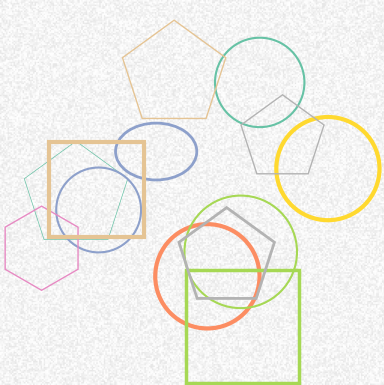[{"shape": "pentagon", "thickness": 0.5, "radius": 0.71, "center": [0.197, 0.492]}, {"shape": "circle", "thickness": 1.5, "radius": 0.58, "center": [0.675, 0.786]}, {"shape": "circle", "thickness": 3, "radius": 0.68, "center": [0.539, 0.282]}, {"shape": "circle", "thickness": 1.5, "radius": 0.55, "center": [0.256, 0.455]}, {"shape": "oval", "thickness": 2, "radius": 0.53, "center": [0.406, 0.606]}, {"shape": "hexagon", "thickness": 1, "radius": 0.55, "center": [0.108, 0.355]}, {"shape": "square", "thickness": 2.5, "radius": 0.73, "center": [0.631, 0.151]}, {"shape": "circle", "thickness": 1.5, "radius": 0.73, "center": [0.625, 0.346]}, {"shape": "circle", "thickness": 3, "radius": 0.67, "center": [0.852, 0.562]}, {"shape": "pentagon", "thickness": 1, "radius": 0.71, "center": [0.452, 0.806]}, {"shape": "square", "thickness": 3, "radius": 0.62, "center": [0.251, 0.509]}, {"shape": "pentagon", "thickness": 2, "radius": 0.65, "center": [0.589, 0.33]}, {"shape": "pentagon", "thickness": 1, "radius": 0.57, "center": [0.734, 0.64]}]